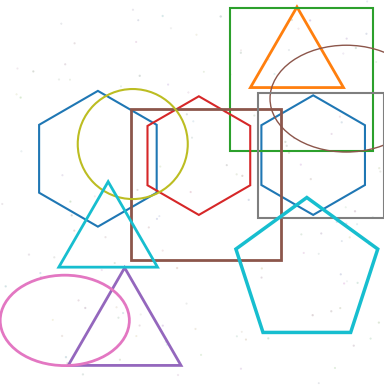[{"shape": "hexagon", "thickness": 1.5, "radius": 0.88, "center": [0.254, 0.588]}, {"shape": "hexagon", "thickness": 1.5, "radius": 0.78, "center": [0.813, 0.597]}, {"shape": "triangle", "thickness": 2, "radius": 0.7, "center": [0.771, 0.842]}, {"shape": "square", "thickness": 1.5, "radius": 0.93, "center": [0.782, 0.794]}, {"shape": "hexagon", "thickness": 1.5, "radius": 0.77, "center": [0.517, 0.596]}, {"shape": "triangle", "thickness": 2, "radius": 0.85, "center": [0.324, 0.135]}, {"shape": "oval", "thickness": 1, "radius": 0.99, "center": [0.9, 0.744]}, {"shape": "square", "thickness": 2, "radius": 0.98, "center": [0.535, 0.521]}, {"shape": "oval", "thickness": 2, "radius": 0.84, "center": [0.168, 0.168]}, {"shape": "square", "thickness": 1.5, "radius": 0.81, "center": [0.834, 0.596]}, {"shape": "circle", "thickness": 1.5, "radius": 0.71, "center": [0.345, 0.626]}, {"shape": "pentagon", "thickness": 2.5, "radius": 0.97, "center": [0.797, 0.293]}, {"shape": "triangle", "thickness": 2, "radius": 0.74, "center": [0.281, 0.38]}]